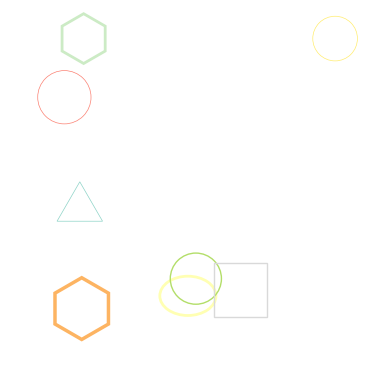[{"shape": "triangle", "thickness": 0.5, "radius": 0.34, "center": [0.207, 0.46]}, {"shape": "oval", "thickness": 2, "radius": 0.36, "center": [0.488, 0.232]}, {"shape": "circle", "thickness": 0.5, "radius": 0.35, "center": [0.167, 0.747]}, {"shape": "hexagon", "thickness": 2.5, "radius": 0.4, "center": [0.212, 0.198]}, {"shape": "circle", "thickness": 1, "radius": 0.33, "center": [0.509, 0.276]}, {"shape": "square", "thickness": 1, "radius": 0.35, "center": [0.624, 0.246]}, {"shape": "hexagon", "thickness": 2, "radius": 0.32, "center": [0.217, 0.9]}, {"shape": "circle", "thickness": 0.5, "radius": 0.29, "center": [0.87, 0.9]}]